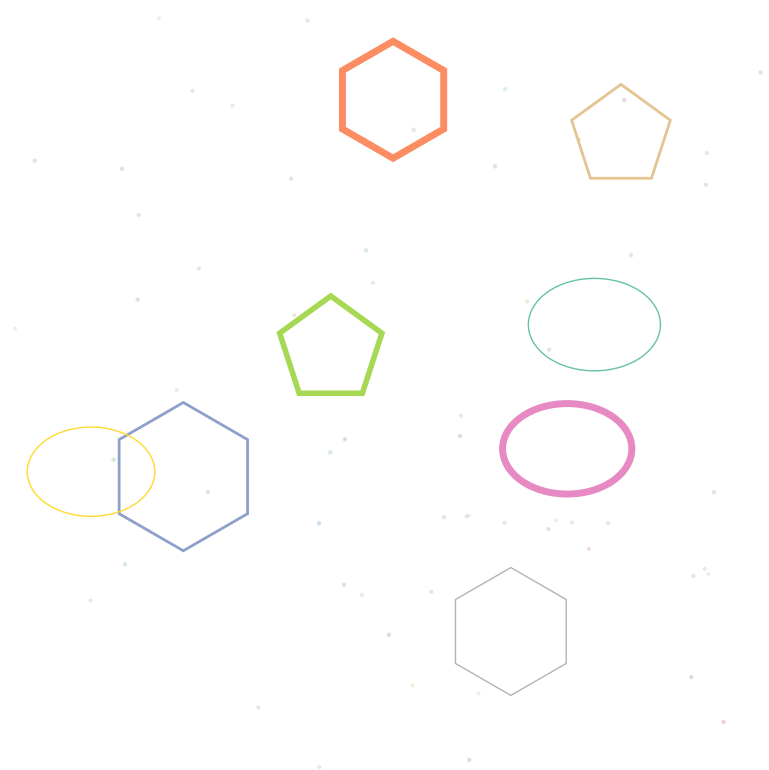[{"shape": "oval", "thickness": 0.5, "radius": 0.43, "center": [0.772, 0.578]}, {"shape": "hexagon", "thickness": 2.5, "radius": 0.38, "center": [0.51, 0.87]}, {"shape": "hexagon", "thickness": 1, "radius": 0.48, "center": [0.238, 0.381]}, {"shape": "oval", "thickness": 2.5, "radius": 0.42, "center": [0.737, 0.417]}, {"shape": "pentagon", "thickness": 2, "radius": 0.35, "center": [0.43, 0.546]}, {"shape": "oval", "thickness": 0.5, "radius": 0.41, "center": [0.118, 0.387]}, {"shape": "pentagon", "thickness": 1, "radius": 0.34, "center": [0.806, 0.823]}, {"shape": "hexagon", "thickness": 0.5, "radius": 0.42, "center": [0.663, 0.18]}]